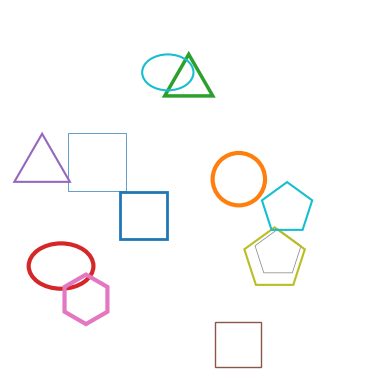[{"shape": "square", "thickness": 0.5, "radius": 0.38, "center": [0.252, 0.579]}, {"shape": "square", "thickness": 2, "radius": 0.31, "center": [0.374, 0.44]}, {"shape": "circle", "thickness": 3, "radius": 0.34, "center": [0.62, 0.535]}, {"shape": "triangle", "thickness": 2.5, "radius": 0.36, "center": [0.49, 0.787]}, {"shape": "oval", "thickness": 3, "radius": 0.42, "center": [0.159, 0.309]}, {"shape": "triangle", "thickness": 1.5, "radius": 0.42, "center": [0.109, 0.569]}, {"shape": "square", "thickness": 1, "radius": 0.3, "center": [0.617, 0.106]}, {"shape": "hexagon", "thickness": 3, "radius": 0.32, "center": [0.223, 0.223]}, {"shape": "pentagon", "thickness": 0.5, "radius": 0.31, "center": [0.722, 0.342]}, {"shape": "pentagon", "thickness": 1.5, "radius": 0.41, "center": [0.713, 0.327]}, {"shape": "oval", "thickness": 1.5, "radius": 0.33, "center": [0.436, 0.812]}, {"shape": "pentagon", "thickness": 1.5, "radius": 0.34, "center": [0.746, 0.458]}]